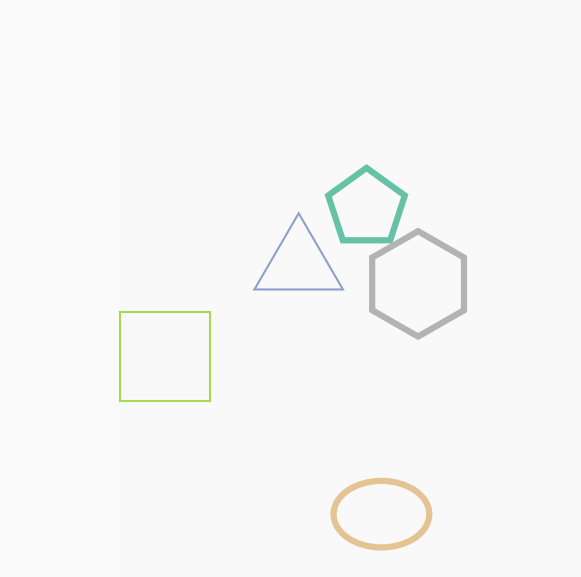[{"shape": "pentagon", "thickness": 3, "radius": 0.35, "center": [0.631, 0.639]}, {"shape": "triangle", "thickness": 1, "radius": 0.44, "center": [0.514, 0.542]}, {"shape": "square", "thickness": 1, "radius": 0.39, "center": [0.284, 0.382]}, {"shape": "oval", "thickness": 3, "radius": 0.41, "center": [0.656, 0.109]}, {"shape": "hexagon", "thickness": 3, "radius": 0.46, "center": [0.719, 0.508]}]